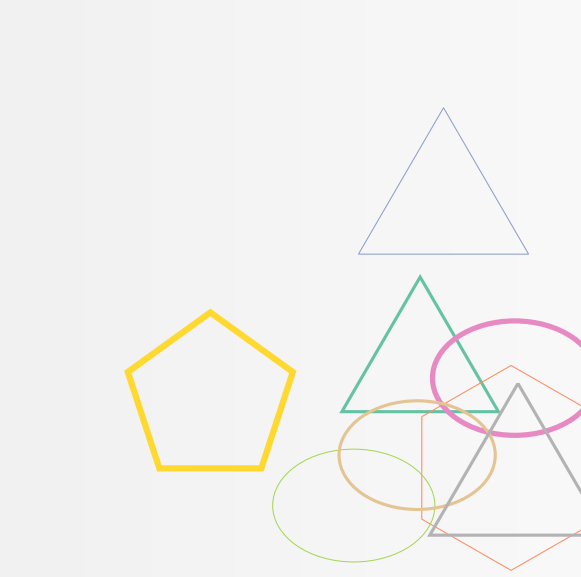[{"shape": "triangle", "thickness": 1.5, "radius": 0.78, "center": [0.723, 0.364]}, {"shape": "hexagon", "thickness": 0.5, "radius": 0.89, "center": [0.879, 0.189]}, {"shape": "triangle", "thickness": 0.5, "radius": 0.85, "center": [0.763, 0.644]}, {"shape": "oval", "thickness": 2.5, "radius": 0.71, "center": [0.886, 0.344]}, {"shape": "oval", "thickness": 0.5, "radius": 0.7, "center": [0.609, 0.124]}, {"shape": "pentagon", "thickness": 3, "radius": 0.75, "center": [0.362, 0.309]}, {"shape": "oval", "thickness": 1.5, "radius": 0.67, "center": [0.718, 0.211]}, {"shape": "triangle", "thickness": 1.5, "radius": 0.88, "center": [0.891, 0.16]}]